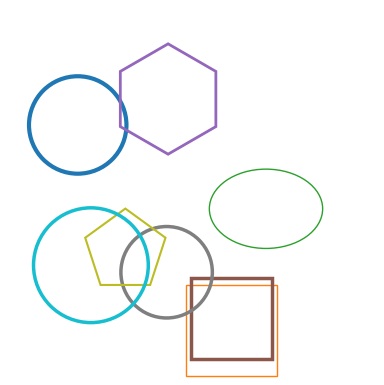[{"shape": "circle", "thickness": 3, "radius": 0.63, "center": [0.202, 0.675]}, {"shape": "square", "thickness": 1, "radius": 0.59, "center": [0.6, 0.14]}, {"shape": "oval", "thickness": 1, "radius": 0.74, "center": [0.691, 0.458]}, {"shape": "hexagon", "thickness": 2, "radius": 0.72, "center": [0.437, 0.743]}, {"shape": "square", "thickness": 2.5, "radius": 0.52, "center": [0.6, 0.173]}, {"shape": "circle", "thickness": 2.5, "radius": 0.59, "center": [0.433, 0.293]}, {"shape": "pentagon", "thickness": 1.5, "radius": 0.55, "center": [0.326, 0.349]}, {"shape": "circle", "thickness": 2.5, "radius": 0.75, "center": [0.236, 0.311]}]